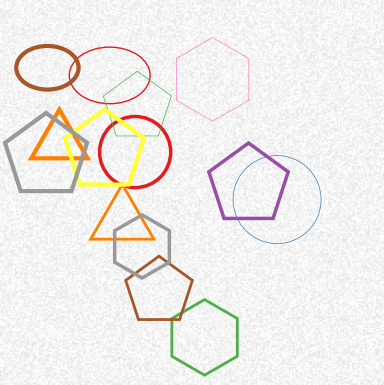[{"shape": "circle", "thickness": 2.5, "radius": 0.46, "center": [0.351, 0.605]}, {"shape": "oval", "thickness": 1, "radius": 0.52, "center": [0.285, 0.804]}, {"shape": "circle", "thickness": 0.5, "radius": 0.57, "center": [0.72, 0.482]}, {"shape": "hexagon", "thickness": 2, "radius": 0.49, "center": [0.531, 0.124]}, {"shape": "pentagon", "thickness": 0.5, "radius": 0.46, "center": [0.357, 0.722]}, {"shape": "pentagon", "thickness": 2.5, "radius": 0.54, "center": [0.646, 0.52]}, {"shape": "triangle", "thickness": 2, "radius": 0.47, "center": [0.318, 0.426]}, {"shape": "triangle", "thickness": 3, "radius": 0.42, "center": [0.154, 0.631]}, {"shape": "pentagon", "thickness": 3, "radius": 0.54, "center": [0.271, 0.608]}, {"shape": "pentagon", "thickness": 2, "radius": 0.46, "center": [0.413, 0.244]}, {"shape": "oval", "thickness": 3, "radius": 0.4, "center": [0.123, 0.824]}, {"shape": "hexagon", "thickness": 0.5, "radius": 0.54, "center": [0.552, 0.794]}, {"shape": "hexagon", "thickness": 2.5, "radius": 0.41, "center": [0.369, 0.36]}, {"shape": "pentagon", "thickness": 3, "radius": 0.56, "center": [0.12, 0.594]}]